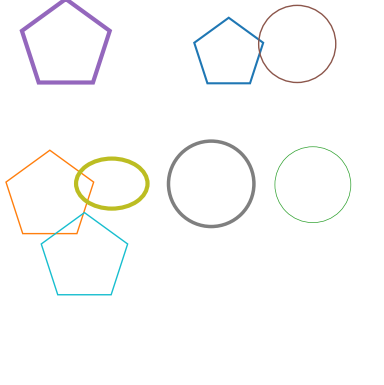[{"shape": "pentagon", "thickness": 1.5, "radius": 0.47, "center": [0.594, 0.86]}, {"shape": "pentagon", "thickness": 1, "radius": 0.6, "center": [0.129, 0.49]}, {"shape": "circle", "thickness": 0.5, "radius": 0.49, "center": [0.813, 0.52]}, {"shape": "pentagon", "thickness": 3, "radius": 0.6, "center": [0.171, 0.883]}, {"shape": "circle", "thickness": 1, "radius": 0.5, "center": [0.772, 0.886]}, {"shape": "circle", "thickness": 2.5, "radius": 0.55, "center": [0.549, 0.523]}, {"shape": "oval", "thickness": 3, "radius": 0.46, "center": [0.29, 0.523]}, {"shape": "pentagon", "thickness": 1, "radius": 0.59, "center": [0.219, 0.33]}]